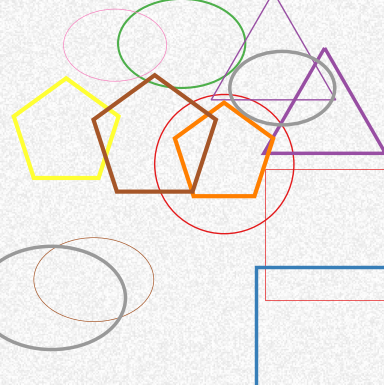[{"shape": "square", "thickness": 0.5, "radius": 0.85, "center": [0.86, 0.39]}, {"shape": "circle", "thickness": 1, "radius": 0.9, "center": [0.583, 0.574]}, {"shape": "square", "thickness": 2.5, "radius": 0.84, "center": [0.833, 0.139]}, {"shape": "oval", "thickness": 1.5, "radius": 0.83, "center": [0.472, 0.887]}, {"shape": "triangle", "thickness": 1, "radius": 0.93, "center": [0.71, 0.834]}, {"shape": "triangle", "thickness": 2.5, "radius": 0.91, "center": [0.843, 0.693]}, {"shape": "pentagon", "thickness": 3, "radius": 0.67, "center": [0.582, 0.599]}, {"shape": "pentagon", "thickness": 3, "radius": 0.72, "center": [0.172, 0.654]}, {"shape": "pentagon", "thickness": 3, "radius": 0.84, "center": [0.402, 0.638]}, {"shape": "oval", "thickness": 0.5, "radius": 0.78, "center": [0.244, 0.274]}, {"shape": "oval", "thickness": 0.5, "radius": 0.67, "center": [0.299, 0.883]}, {"shape": "oval", "thickness": 2.5, "radius": 0.96, "center": [0.134, 0.226]}, {"shape": "oval", "thickness": 2.5, "radius": 0.68, "center": [0.733, 0.771]}]